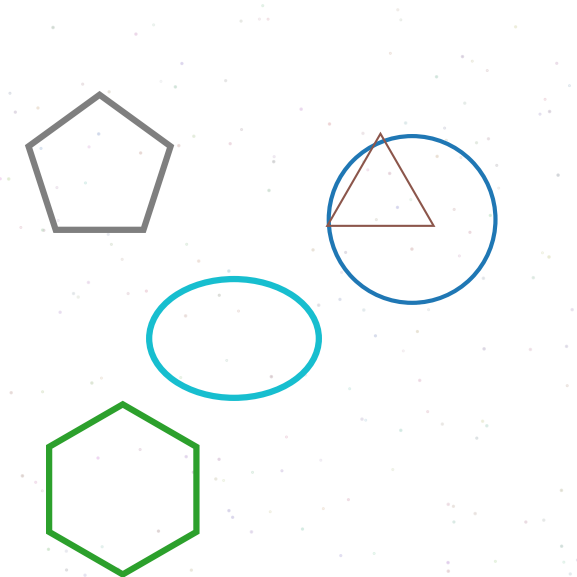[{"shape": "circle", "thickness": 2, "radius": 0.72, "center": [0.714, 0.619]}, {"shape": "hexagon", "thickness": 3, "radius": 0.74, "center": [0.213, 0.152]}, {"shape": "triangle", "thickness": 1, "radius": 0.53, "center": [0.659, 0.661]}, {"shape": "pentagon", "thickness": 3, "radius": 0.65, "center": [0.172, 0.706]}, {"shape": "oval", "thickness": 3, "radius": 0.73, "center": [0.405, 0.413]}]